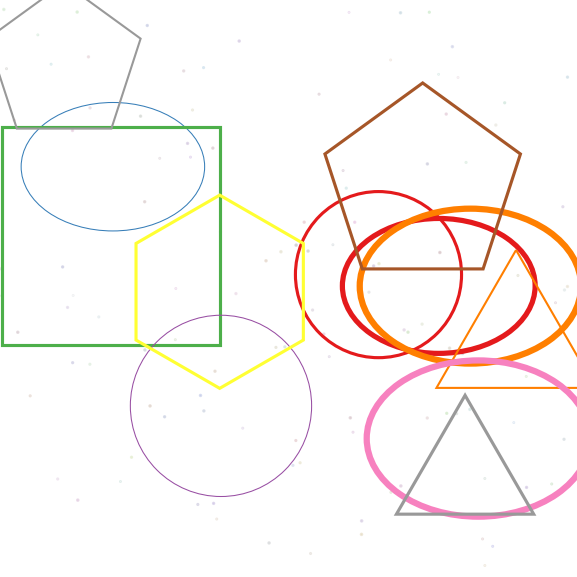[{"shape": "circle", "thickness": 1.5, "radius": 0.72, "center": [0.655, 0.524]}, {"shape": "oval", "thickness": 2.5, "radius": 0.83, "center": [0.76, 0.504]}, {"shape": "oval", "thickness": 0.5, "radius": 0.79, "center": [0.195, 0.71]}, {"shape": "square", "thickness": 1.5, "radius": 0.94, "center": [0.192, 0.59]}, {"shape": "circle", "thickness": 0.5, "radius": 0.78, "center": [0.383, 0.296]}, {"shape": "oval", "thickness": 3, "radius": 0.96, "center": [0.814, 0.504]}, {"shape": "triangle", "thickness": 1, "radius": 0.8, "center": [0.894, 0.407]}, {"shape": "hexagon", "thickness": 1.5, "radius": 0.84, "center": [0.38, 0.494]}, {"shape": "pentagon", "thickness": 1.5, "radius": 0.89, "center": [0.732, 0.677]}, {"shape": "oval", "thickness": 3, "radius": 0.97, "center": [0.828, 0.24]}, {"shape": "pentagon", "thickness": 1, "radius": 0.7, "center": [0.111, 0.889]}, {"shape": "triangle", "thickness": 1.5, "radius": 0.69, "center": [0.805, 0.177]}]